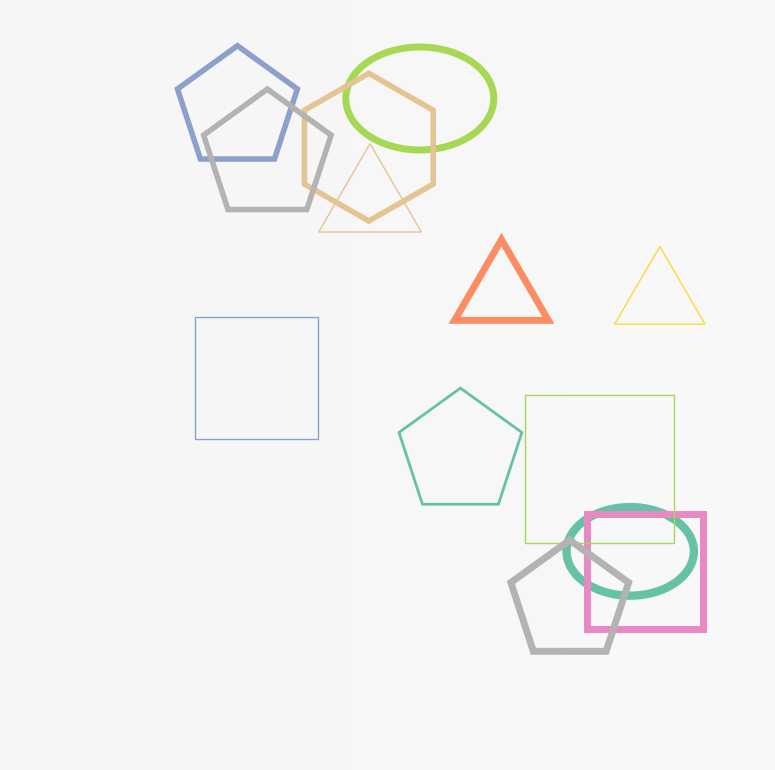[{"shape": "oval", "thickness": 3, "radius": 0.41, "center": [0.813, 0.284]}, {"shape": "pentagon", "thickness": 1, "radius": 0.42, "center": [0.594, 0.413]}, {"shape": "triangle", "thickness": 2.5, "radius": 0.35, "center": [0.647, 0.619]}, {"shape": "square", "thickness": 0.5, "radius": 0.4, "center": [0.331, 0.509]}, {"shape": "pentagon", "thickness": 2, "radius": 0.41, "center": [0.306, 0.859]}, {"shape": "square", "thickness": 2.5, "radius": 0.37, "center": [0.833, 0.258]}, {"shape": "oval", "thickness": 2.5, "radius": 0.48, "center": [0.542, 0.872]}, {"shape": "square", "thickness": 0.5, "radius": 0.48, "center": [0.773, 0.39]}, {"shape": "triangle", "thickness": 0.5, "radius": 0.34, "center": [0.851, 0.613]}, {"shape": "triangle", "thickness": 0.5, "radius": 0.38, "center": [0.477, 0.737]}, {"shape": "hexagon", "thickness": 2, "radius": 0.48, "center": [0.476, 0.809]}, {"shape": "pentagon", "thickness": 2.5, "radius": 0.4, "center": [0.735, 0.219]}, {"shape": "pentagon", "thickness": 2, "radius": 0.43, "center": [0.345, 0.798]}]